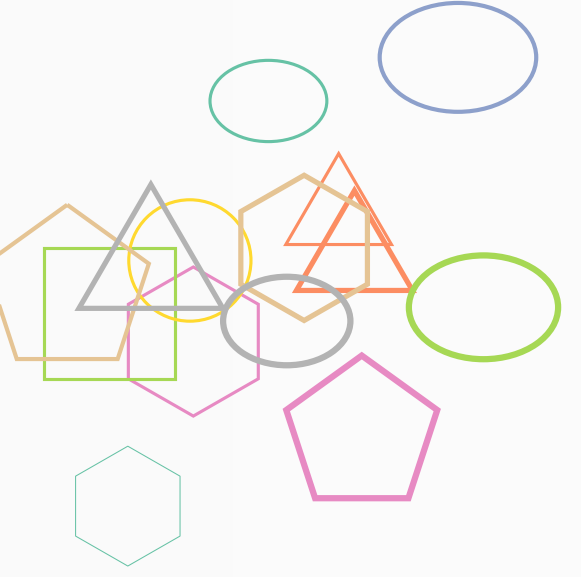[{"shape": "hexagon", "thickness": 0.5, "radius": 0.52, "center": [0.22, 0.123]}, {"shape": "oval", "thickness": 1.5, "radius": 0.5, "center": [0.462, 0.824]}, {"shape": "triangle", "thickness": 2.5, "radius": 0.58, "center": [0.61, 0.554]}, {"shape": "triangle", "thickness": 1.5, "radius": 0.52, "center": [0.583, 0.628]}, {"shape": "oval", "thickness": 2, "radius": 0.67, "center": [0.788, 0.9]}, {"shape": "pentagon", "thickness": 3, "radius": 0.68, "center": [0.622, 0.247]}, {"shape": "hexagon", "thickness": 1.5, "radius": 0.65, "center": [0.333, 0.408]}, {"shape": "oval", "thickness": 3, "radius": 0.64, "center": [0.832, 0.467]}, {"shape": "square", "thickness": 1.5, "radius": 0.56, "center": [0.189, 0.456]}, {"shape": "circle", "thickness": 1.5, "radius": 0.53, "center": [0.327, 0.548]}, {"shape": "pentagon", "thickness": 2, "radius": 0.74, "center": [0.116, 0.497]}, {"shape": "hexagon", "thickness": 2.5, "radius": 0.63, "center": [0.523, 0.57]}, {"shape": "triangle", "thickness": 2.5, "radius": 0.71, "center": [0.26, 0.537]}, {"shape": "oval", "thickness": 3, "radius": 0.55, "center": [0.493, 0.443]}]